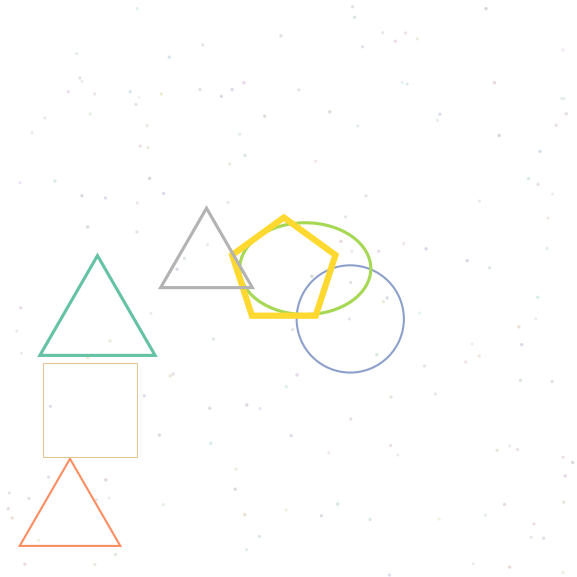[{"shape": "triangle", "thickness": 1.5, "radius": 0.58, "center": [0.169, 0.441]}, {"shape": "triangle", "thickness": 1, "radius": 0.5, "center": [0.121, 0.104]}, {"shape": "circle", "thickness": 1, "radius": 0.46, "center": [0.606, 0.447]}, {"shape": "oval", "thickness": 1.5, "radius": 0.57, "center": [0.529, 0.534]}, {"shape": "pentagon", "thickness": 3, "radius": 0.47, "center": [0.491, 0.529]}, {"shape": "square", "thickness": 0.5, "radius": 0.4, "center": [0.156, 0.289]}, {"shape": "triangle", "thickness": 1.5, "radius": 0.46, "center": [0.358, 0.547]}]